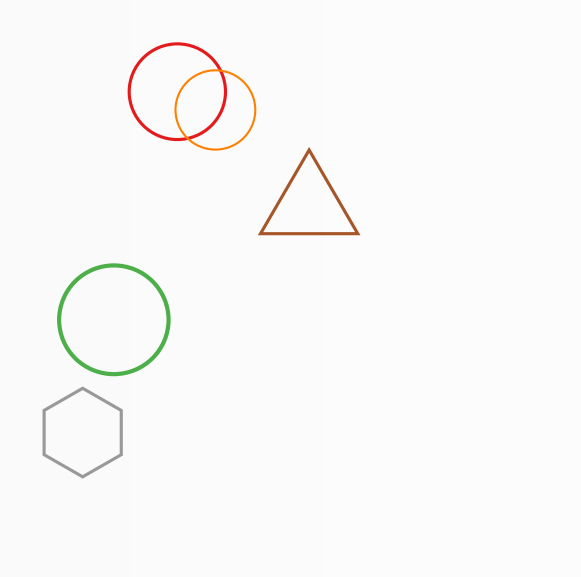[{"shape": "circle", "thickness": 1.5, "radius": 0.41, "center": [0.305, 0.84]}, {"shape": "circle", "thickness": 2, "radius": 0.47, "center": [0.196, 0.445]}, {"shape": "circle", "thickness": 1, "radius": 0.34, "center": [0.371, 0.809]}, {"shape": "triangle", "thickness": 1.5, "radius": 0.48, "center": [0.532, 0.643]}, {"shape": "hexagon", "thickness": 1.5, "radius": 0.38, "center": [0.142, 0.25]}]